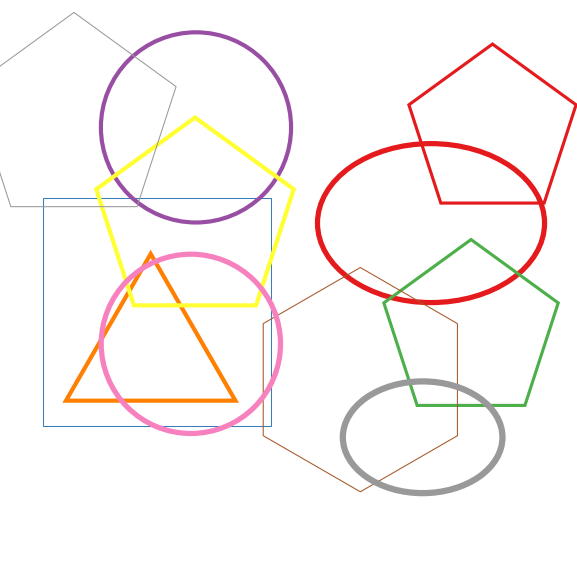[{"shape": "oval", "thickness": 2.5, "radius": 0.98, "center": [0.746, 0.613]}, {"shape": "pentagon", "thickness": 1.5, "radius": 0.76, "center": [0.853, 0.771]}, {"shape": "square", "thickness": 0.5, "radius": 0.99, "center": [0.272, 0.458]}, {"shape": "pentagon", "thickness": 1.5, "radius": 0.79, "center": [0.816, 0.426]}, {"shape": "circle", "thickness": 2, "radius": 0.82, "center": [0.339, 0.779]}, {"shape": "triangle", "thickness": 2, "radius": 0.85, "center": [0.261, 0.39]}, {"shape": "pentagon", "thickness": 2, "radius": 0.9, "center": [0.338, 0.616]}, {"shape": "hexagon", "thickness": 0.5, "radius": 0.97, "center": [0.624, 0.342]}, {"shape": "circle", "thickness": 2.5, "radius": 0.78, "center": [0.33, 0.404]}, {"shape": "oval", "thickness": 3, "radius": 0.69, "center": [0.732, 0.242]}, {"shape": "pentagon", "thickness": 0.5, "radius": 0.93, "center": [0.128, 0.792]}]